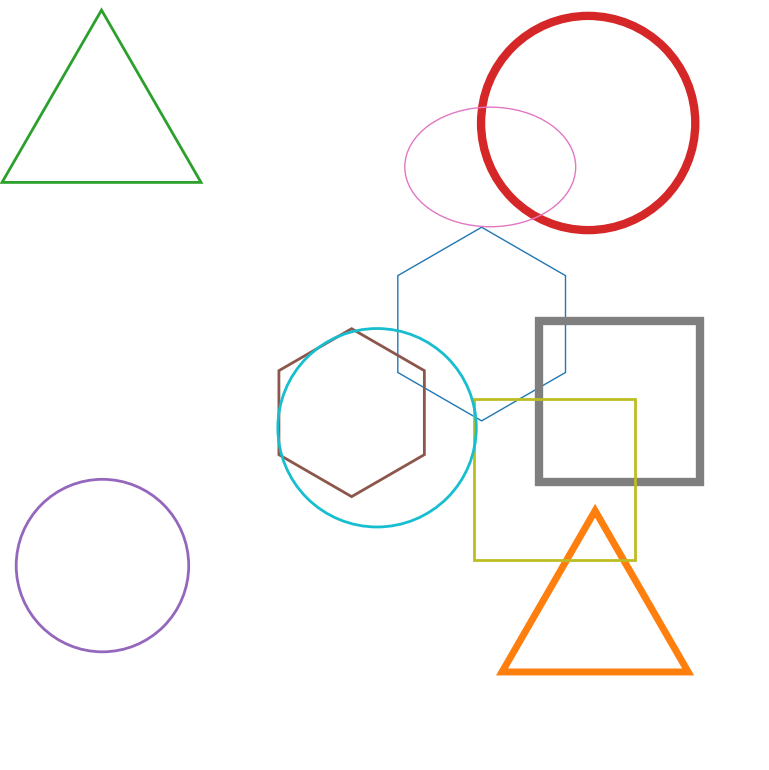[{"shape": "hexagon", "thickness": 0.5, "radius": 0.63, "center": [0.626, 0.579]}, {"shape": "triangle", "thickness": 2.5, "radius": 0.7, "center": [0.773, 0.197]}, {"shape": "triangle", "thickness": 1, "radius": 0.75, "center": [0.132, 0.838]}, {"shape": "circle", "thickness": 3, "radius": 0.7, "center": [0.764, 0.84]}, {"shape": "circle", "thickness": 1, "radius": 0.56, "center": [0.133, 0.265]}, {"shape": "hexagon", "thickness": 1, "radius": 0.55, "center": [0.457, 0.464]}, {"shape": "oval", "thickness": 0.5, "radius": 0.55, "center": [0.637, 0.783]}, {"shape": "square", "thickness": 3, "radius": 0.52, "center": [0.805, 0.478]}, {"shape": "square", "thickness": 1, "radius": 0.52, "center": [0.72, 0.377]}, {"shape": "circle", "thickness": 1, "radius": 0.64, "center": [0.49, 0.444]}]